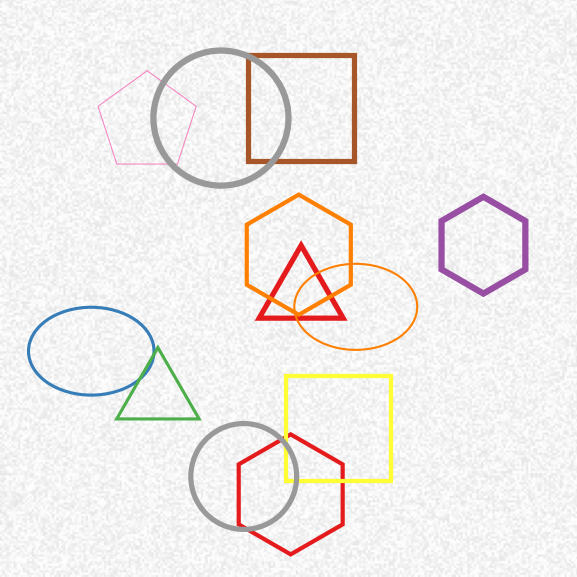[{"shape": "hexagon", "thickness": 2, "radius": 0.52, "center": [0.503, 0.143]}, {"shape": "triangle", "thickness": 2.5, "radius": 0.42, "center": [0.521, 0.49]}, {"shape": "oval", "thickness": 1.5, "radius": 0.54, "center": [0.158, 0.391]}, {"shape": "triangle", "thickness": 1.5, "radius": 0.41, "center": [0.273, 0.315]}, {"shape": "hexagon", "thickness": 3, "radius": 0.42, "center": [0.837, 0.575]}, {"shape": "oval", "thickness": 1, "radius": 0.53, "center": [0.616, 0.468]}, {"shape": "hexagon", "thickness": 2, "radius": 0.52, "center": [0.517, 0.558]}, {"shape": "square", "thickness": 2, "radius": 0.45, "center": [0.586, 0.257]}, {"shape": "square", "thickness": 2.5, "radius": 0.46, "center": [0.522, 0.813]}, {"shape": "pentagon", "thickness": 0.5, "radius": 0.45, "center": [0.255, 0.787]}, {"shape": "circle", "thickness": 3, "radius": 0.58, "center": [0.383, 0.795]}, {"shape": "circle", "thickness": 2.5, "radius": 0.46, "center": [0.422, 0.174]}]